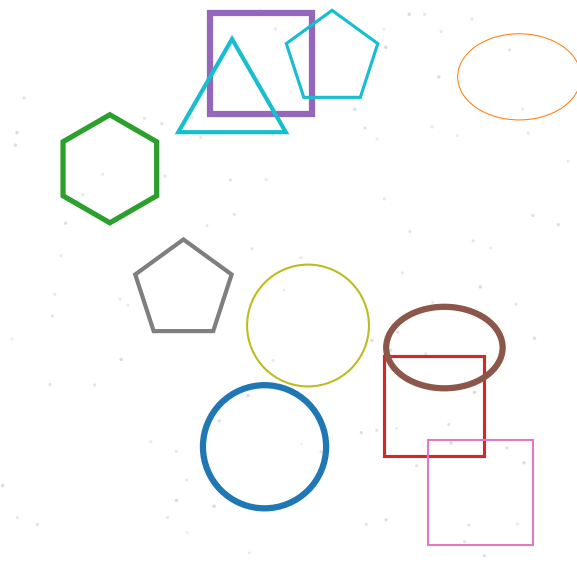[{"shape": "circle", "thickness": 3, "radius": 0.53, "center": [0.458, 0.226]}, {"shape": "oval", "thickness": 0.5, "radius": 0.53, "center": [0.899, 0.866]}, {"shape": "hexagon", "thickness": 2.5, "radius": 0.47, "center": [0.19, 0.707]}, {"shape": "square", "thickness": 1.5, "radius": 0.43, "center": [0.751, 0.296]}, {"shape": "square", "thickness": 3, "radius": 0.44, "center": [0.453, 0.889]}, {"shape": "oval", "thickness": 3, "radius": 0.5, "center": [0.77, 0.397]}, {"shape": "square", "thickness": 1, "radius": 0.45, "center": [0.831, 0.147]}, {"shape": "pentagon", "thickness": 2, "radius": 0.44, "center": [0.318, 0.497]}, {"shape": "circle", "thickness": 1, "radius": 0.53, "center": [0.533, 0.435]}, {"shape": "triangle", "thickness": 2, "radius": 0.54, "center": [0.402, 0.824]}, {"shape": "pentagon", "thickness": 1.5, "radius": 0.42, "center": [0.575, 0.898]}]